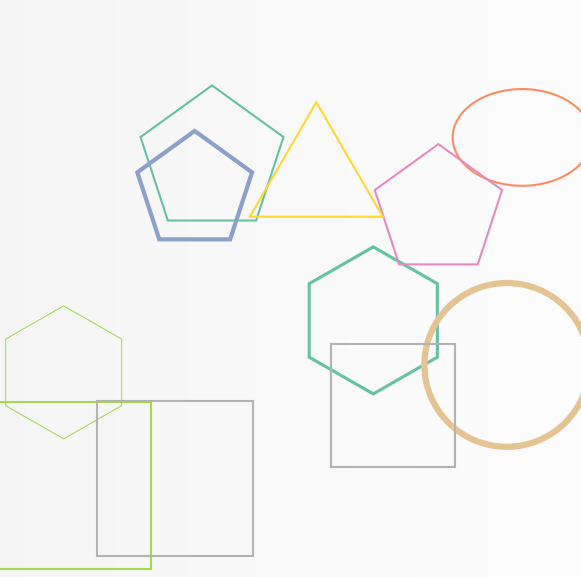[{"shape": "hexagon", "thickness": 1.5, "radius": 0.64, "center": [0.642, 0.444]}, {"shape": "pentagon", "thickness": 1, "radius": 0.65, "center": [0.365, 0.722]}, {"shape": "oval", "thickness": 1, "radius": 0.6, "center": [0.898, 0.761]}, {"shape": "pentagon", "thickness": 2, "radius": 0.52, "center": [0.335, 0.669]}, {"shape": "pentagon", "thickness": 1, "radius": 0.58, "center": [0.754, 0.634]}, {"shape": "hexagon", "thickness": 0.5, "radius": 0.58, "center": [0.11, 0.354]}, {"shape": "square", "thickness": 1, "radius": 0.72, "center": [0.116, 0.159]}, {"shape": "triangle", "thickness": 1, "radius": 0.66, "center": [0.544, 0.69]}, {"shape": "circle", "thickness": 3, "radius": 0.71, "center": [0.872, 0.367]}, {"shape": "square", "thickness": 1, "radius": 0.53, "center": [0.676, 0.297]}, {"shape": "square", "thickness": 1, "radius": 0.67, "center": [0.301, 0.17]}]